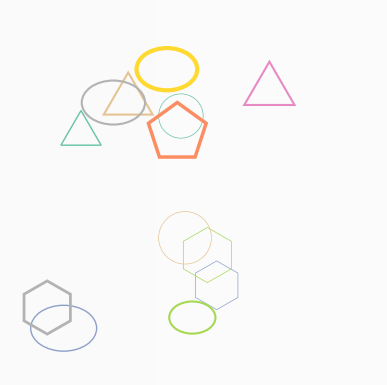[{"shape": "triangle", "thickness": 1, "radius": 0.3, "center": [0.209, 0.653]}, {"shape": "circle", "thickness": 0.5, "radius": 0.29, "center": [0.467, 0.699]}, {"shape": "pentagon", "thickness": 2.5, "radius": 0.39, "center": [0.458, 0.655]}, {"shape": "oval", "thickness": 1, "radius": 0.43, "center": [0.164, 0.147]}, {"shape": "hexagon", "thickness": 0.5, "radius": 0.32, "center": [0.559, 0.259]}, {"shape": "triangle", "thickness": 1.5, "radius": 0.37, "center": [0.695, 0.765]}, {"shape": "oval", "thickness": 1.5, "radius": 0.3, "center": [0.496, 0.175]}, {"shape": "hexagon", "thickness": 0.5, "radius": 0.36, "center": [0.535, 0.338]}, {"shape": "oval", "thickness": 3, "radius": 0.39, "center": [0.431, 0.82]}, {"shape": "triangle", "thickness": 1.5, "radius": 0.36, "center": [0.331, 0.739]}, {"shape": "circle", "thickness": 0.5, "radius": 0.34, "center": [0.478, 0.382]}, {"shape": "hexagon", "thickness": 2, "radius": 0.35, "center": [0.122, 0.201]}, {"shape": "oval", "thickness": 1.5, "radius": 0.41, "center": [0.293, 0.734]}]